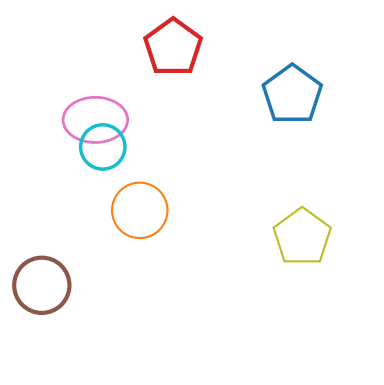[{"shape": "pentagon", "thickness": 2.5, "radius": 0.4, "center": [0.759, 0.754]}, {"shape": "circle", "thickness": 1.5, "radius": 0.36, "center": [0.363, 0.454]}, {"shape": "pentagon", "thickness": 3, "radius": 0.38, "center": [0.45, 0.877]}, {"shape": "circle", "thickness": 3, "radius": 0.36, "center": [0.109, 0.259]}, {"shape": "oval", "thickness": 2, "radius": 0.42, "center": [0.248, 0.689]}, {"shape": "pentagon", "thickness": 1.5, "radius": 0.39, "center": [0.785, 0.385]}, {"shape": "circle", "thickness": 2.5, "radius": 0.29, "center": [0.267, 0.618]}]